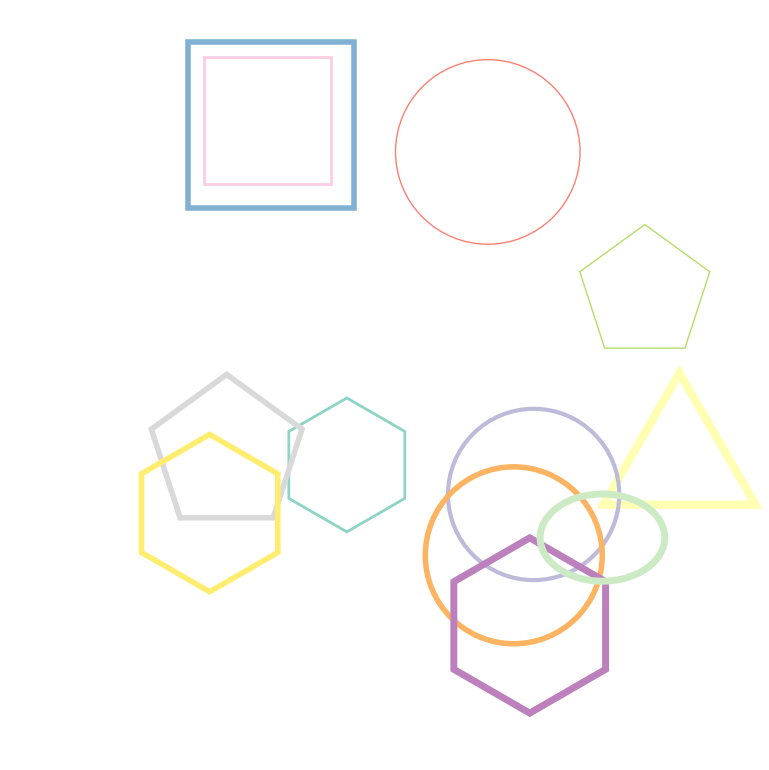[{"shape": "hexagon", "thickness": 1, "radius": 0.43, "center": [0.45, 0.396]}, {"shape": "triangle", "thickness": 3, "radius": 0.57, "center": [0.882, 0.402]}, {"shape": "circle", "thickness": 1.5, "radius": 0.56, "center": [0.693, 0.358]}, {"shape": "circle", "thickness": 0.5, "radius": 0.6, "center": [0.634, 0.803]}, {"shape": "square", "thickness": 2, "radius": 0.54, "center": [0.352, 0.838]}, {"shape": "circle", "thickness": 2, "radius": 0.57, "center": [0.667, 0.279]}, {"shape": "pentagon", "thickness": 0.5, "radius": 0.44, "center": [0.837, 0.62]}, {"shape": "square", "thickness": 1, "radius": 0.41, "center": [0.348, 0.843]}, {"shape": "pentagon", "thickness": 2, "radius": 0.51, "center": [0.294, 0.411]}, {"shape": "hexagon", "thickness": 2.5, "radius": 0.57, "center": [0.688, 0.188]}, {"shape": "oval", "thickness": 2.5, "radius": 0.4, "center": [0.782, 0.302]}, {"shape": "hexagon", "thickness": 2, "radius": 0.51, "center": [0.272, 0.334]}]